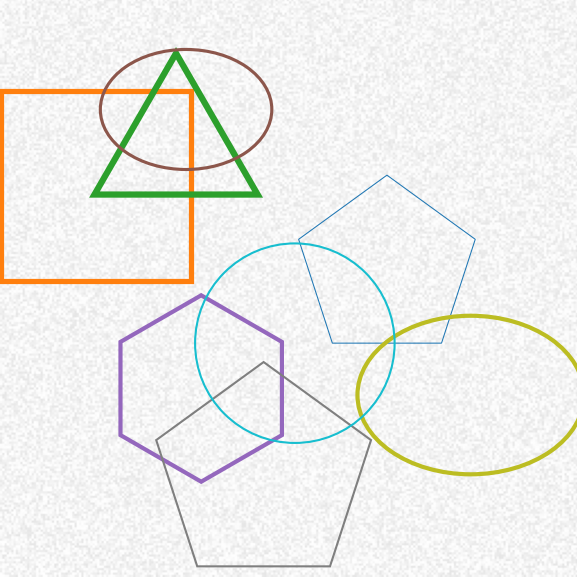[{"shape": "pentagon", "thickness": 0.5, "radius": 0.8, "center": [0.67, 0.535]}, {"shape": "square", "thickness": 2.5, "radius": 0.82, "center": [0.166, 0.677]}, {"shape": "triangle", "thickness": 3, "radius": 0.82, "center": [0.305, 0.744]}, {"shape": "hexagon", "thickness": 2, "radius": 0.81, "center": [0.348, 0.326]}, {"shape": "oval", "thickness": 1.5, "radius": 0.74, "center": [0.322, 0.81]}, {"shape": "pentagon", "thickness": 1, "radius": 0.98, "center": [0.456, 0.177]}, {"shape": "oval", "thickness": 2, "radius": 0.98, "center": [0.815, 0.315]}, {"shape": "circle", "thickness": 1, "radius": 0.86, "center": [0.511, 0.405]}]